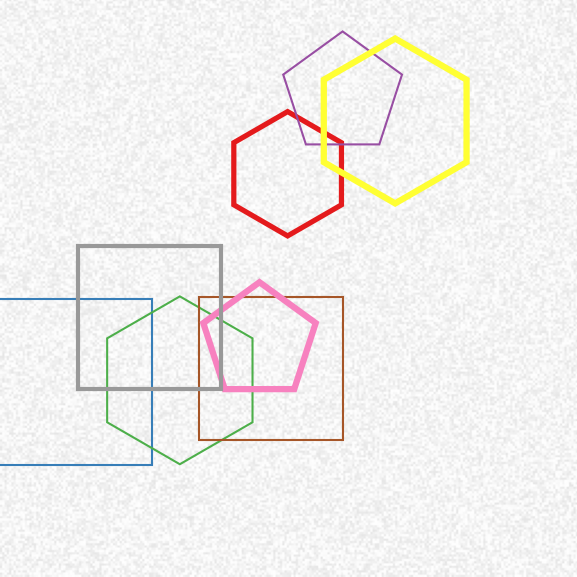[{"shape": "hexagon", "thickness": 2.5, "radius": 0.54, "center": [0.498, 0.698]}, {"shape": "square", "thickness": 1, "radius": 0.72, "center": [0.12, 0.338]}, {"shape": "hexagon", "thickness": 1, "radius": 0.73, "center": [0.311, 0.341]}, {"shape": "pentagon", "thickness": 1, "radius": 0.54, "center": [0.593, 0.837]}, {"shape": "hexagon", "thickness": 3, "radius": 0.71, "center": [0.684, 0.79]}, {"shape": "square", "thickness": 1, "radius": 0.62, "center": [0.47, 0.361]}, {"shape": "pentagon", "thickness": 3, "radius": 0.51, "center": [0.449, 0.408]}, {"shape": "square", "thickness": 2, "radius": 0.62, "center": [0.26, 0.45]}]